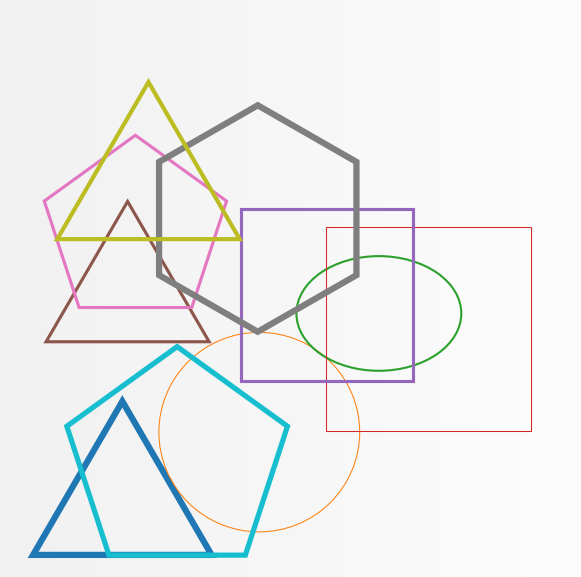[{"shape": "triangle", "thickness": 3, "radius": 0.89, "center": [0.21, 0.127]}, {"shape": "circle", "thickness": 0.5, "radius": 0.86, "center": [0.446, 0.251]}, {"shape": "oval", "thickness": 1, "radius": 0.71, "center": [0.652, 0.456]}, {"shape": "square", "thickness": 0.5, "radius": 0.88, "center": [0.737, 0.429]}, {"shape": "square", "thickness": 1.5, "radius": 0.74, "center": [0.563, 0.488]}, {"shape": "triangle", "thickness": 1.5, "radius": 0.81, "center": [0.22, 0.488]}, {"shape": "pentagon", "thickness": 1.5, "radius": 0.82, "center": [0.233, 0.6]}, {"shape": "hexagon", "thickness": 3, "radius": 0.98, "center": [0.443, 0.621]}, {"shape": "triangle", "thickness": 2, "radius": 0.91, "center": [0.255, 0.676]}, {"shape": "pentagon", "thickness": 2.5, "radius": 1.0, "center": [0.305, 0.199]}]